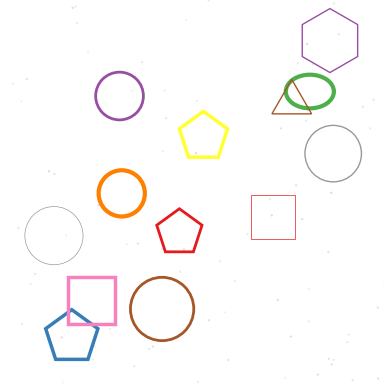[{"shape": "square", "thickness": 0.5, "radius": 0.29, "center": [0.708, 0.436]}, {"shape": "pentagon", "thickness": 2, "radius": 0.31, "center": [0.466, 0.396]}, {"shape": "pentagon", "thickness": 2.5, "radius": 0.36, "center": [0.186, 0.124]}, {"shape": "oval", "thickness": 3, "radius": 0.31, "center": [0.805, 0.762]}, {"shape": "hexagon", "thickness": 1, "radius": 0.42, "center": [0.857, 0.895]}, {"shape": "circle", "thickness": 2, "radius": 0.31, "center": [0.31, 0.751]}, {"shape": "circle", "thickness": 3, "radius": 0.3, "center": [0.316, 0.498]}, {"shape": "pentagon", "thickness": 2.5, "radius": 0.33, "center": [0.528, 0.645]}, {"shape": "triangle", "thickness": 1, "radius": 0.3, "center": [0.758, 0.734]}, {"shape": "circle", "thickness": 2, "radius": 0.41, "center": [0.421, 0.197]}, {"shape": "square", "thickness": 2.5, "radius": 0.3, "center": [0.238, 0.22]}, {"shape": "circle", "thickness": 0.5, "radius": 0.38, "center": [0.14, 0.388]}, {"shape": "circle", "thickness": 1, "radius": 0.37, "center": [0.865, 0.601]}]